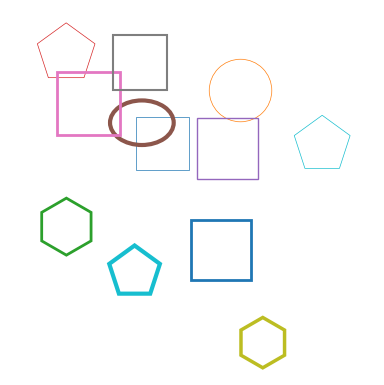[{"shape": "square", "thickness": 0.5, "radius": 0.34, "center": [0.421, 0.628]}, {"shape": "square", "thickness": 2, "radius": 0.39, "center": [0.574, 0.35]}, {"shape": "circle", "thickness": 0.5, "radius": 0.41, "center": [0.625, 0.765]}, {"shape": "hexagon", "thickness": 2, "radius": 0.37, "center": [0.172, 0.411]}, {"shape": "pentagon", "thickness": 0.5, "radius": 0.39, "center": [0.172, 0.862]}, {"shape": "square", "thickness": 1, "radius": 0.39, "center": [0.591, 0.615]}, {"shape": "oval", "thickness": 3, "radius": 0.41, "center": [0.368, 0.681]}, {"shape": "square", "thickness": 2, "radius": 0.41, "center": [0.23, 0.731]}, {"shape": "square", "thickness": 1.5, "radius": 0.36, "center": [0.364, 0.837]}, {"shape": "hexagon", "thickness": 2.5, "radius": 0.33, "center": [0.683, 0.11]}, {"shape": "pentagon", "thickness": 0.5, "radius": 0.38, "center": [0.837, 0.624]}, {"shape": "pentagon", "thickness": 3, "radius": 0.35, "center": [0.35, 0.293]}]